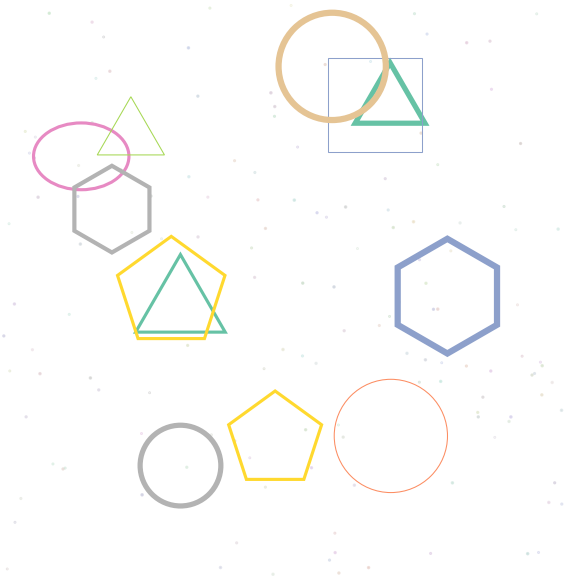[{"shape": "triangle", "thickness": 1.5, "radius": 0.45, "center": [0.312, 0.469]}, {"shape": "triangle", "thickness": 2.5, "radius": 0.35, "center": [0.675, 0.821]}, {"shape": "circle", "thickness": 0.5, "radius": 0.49, "center": [0.677, 0.244]}, {"shape": "square", "thickness": 0.5, "radius": 0.41, "center": [0.649, 0.818]}, {"shape": "hexagon", "thickness": 3, "radius": 0.5, "center": [0.775, 0.486]}, {"shape": "oval", "thickness": 1.5, "radius": 0.41, "center": [0.141, 0.728]}, {"shape": "triangle", "thickness": 0.5, "radius": 0.34, "center": [0.227, 0.764]}, {"shape": "pentagon", "thickness": 1.5, "radius": 0.49, "center": [0.297, 0.492]}, {"shape": "pentagon", "thickness": 1.5, "radius": 0.42, "center": [0.476, 0.237]}, {"shape": "circle", "thickness": 3, "radius": 0.46, "center": [0.575, 0.884]}, {"shape": "hexagon", "thickness": 2, "radius": 0.38, "center": [0.194, 0.637]}, {"shape": "circle", "thickness": 2.5, "radius": 0.35, "center": [0.313, 0.193]}]